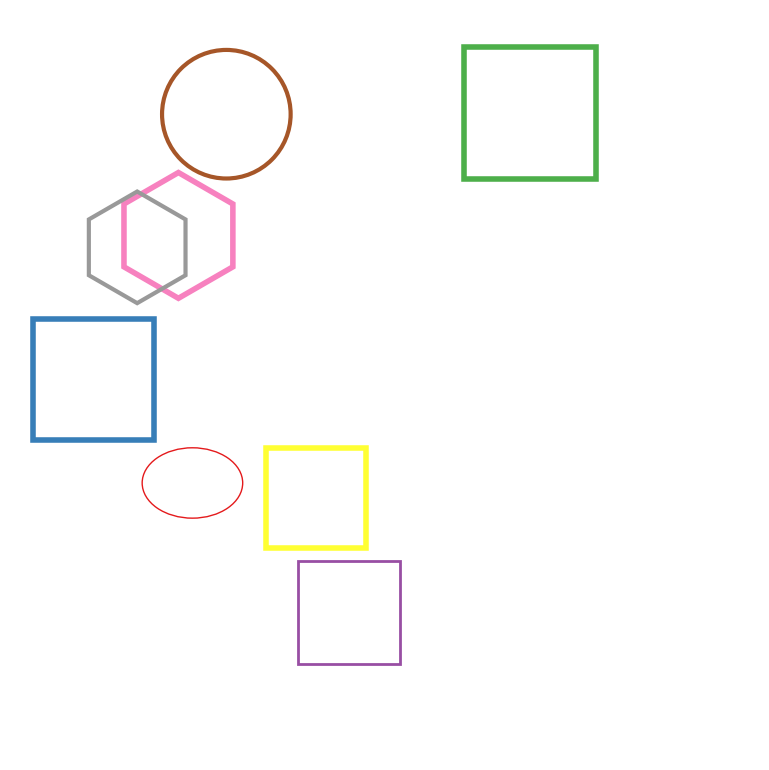[{"shape": "oval", "thickness": 0.5, "radius": 0.33, "center": [0.25, 0.373]}, {"shape": "square", "thickness": 2, "radius": 0.39, "center": [0.122, 0.507]}, {"shape": "square", "thickness": 2, "radius": 0.43, "center": [0.689, 0.853]}, {"shape": "square", "thickness": 1, "radius": 0.33, "center": [0.453, 0.204]}, {"shape": "square", "thickness": 2, "radius": 0.32, "center": [0.41, 0.353]}, {"shape": "circle", "thickness": 1.5, "radius": 0.42, "center": [0.294, 0.852]}, {"shape": "hexagon", "thickness": 2, "radius": 0.41, "center": [0.232, 0.694]}, {"shape": "hexagon", "thickness": 1.5, "radius": 0.36, "center": [0.178, 0.679]}]